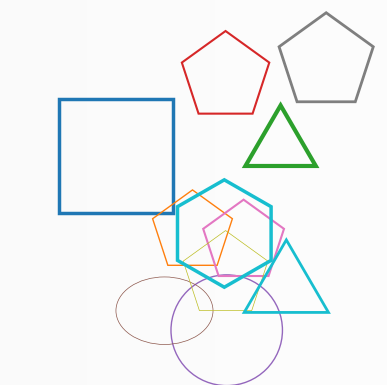[{"shape": "square", "thickness": 2.5, "radius": 0.74, "center": [0.299, 0.594]}, {"shape": "pentagon", "thickness": 1, "radius": 0.54, "center": [0.497, 0.398]}, {"shape": "triangle", "thickness": 3, "radius": 0.52, "center": [0.724, 0.621]}, {"shape": "pentagon", "thickness": 1.5, "radius": 0.59, "center": [0.582, 0.801]}, {"shape": "circle", "thickness": 1, "radius": 0.72, "center": [0.585, 0.142]}, {"shape": "oval", "thickness": 0.5, "radius": 0.63, "center": [0.424, 0.193]}, {"shape": "pentagon", "thickness": 1.5, "radius": 0.55, "center": [0.629, 0.372]}, {"shape": "pentagon", "thickness": 2, "radius": 0.64, "center": [0.842, 0.839]}, {"shape": "pentagon", "thickness": 0.5, "radius": 0.57, "center": [0.582, 0.286]}, {"shape": "triangle", "thickness": 2, "radius": 0.63, "center": [0.739, 0.251]}, {"shape": "hexagon", "thickness": 2.5, "radius": 0.7, "center": [0.579, 0.393]}]